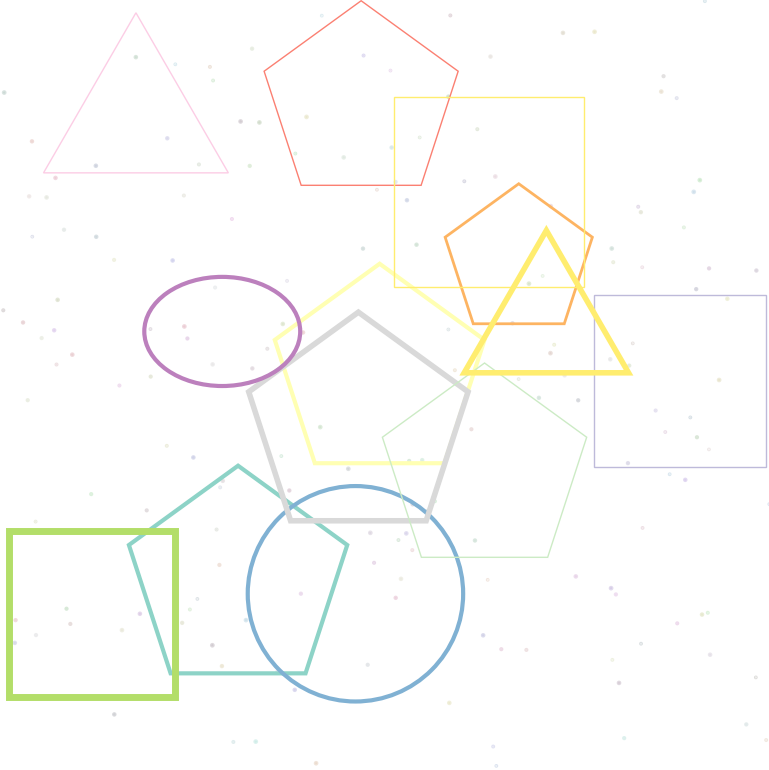[{"shape": "pentagon", "thickness": 1.5, "radius": 0.75, "center": [0.309, 0.246]}, {"shape": "pentagon", "thickness": 1.5, "radius": 0.72, "center": [0.493, 0.514]}, {"shape": "square", "thickness": 0.5, "radius": 0.56, "center": [0.883, 0.505]}, {"shape": "pentagon", "thickness": 0.5, "radius": 0.66, "center": [0.469, 0.867]}, {"shape": "circle", "thickness": 1.5, "radius": 0.7, "center": [0.462, 0.229]}, {"shape": "pentagon", "thickness": 1, "radius": 0.5, "center": [0.674, 0.661]}, {"shape": "square", "thickness": 2.5, "radius": 0.54, "center": [0.12, 0.203]}, {"shape": "triangle", "thickness": 0.5, "radius": 0.69, "center": [0.177, 0.845]}, {"shape": "pentagon", "thickness": 2, "radius": 0.75, "center": [0.465, 0.445]}, {"shape": "oval", "thickness": 1.5, "radius": 0.51, "center": [0.289, 0.57]}, {"shape": "pentagon", "thickness": 0.5, "radius": 0.7, "center": [0.629, 0.389]}, {"shape": "square", "thickness": 0.5, "radius": 0.62, "center": [0.635, 0.751]}, {"shape": "triangle", "thickness": 2, "radius": 0.62, "center": [0.71, 0.577]}]